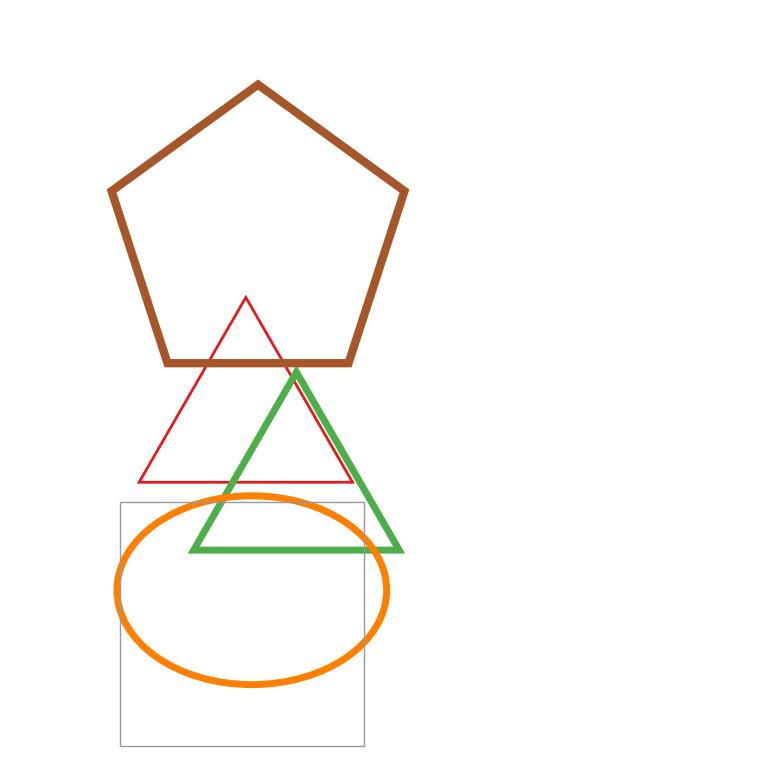[{"shape": "triangle", "thickness": 1, "radius": 0.8, "center": [0.319, 0.454]}, {"shape": "triangle", "thickness": 2.5, "radius": 0.77, "center": [0.385, 0.363]}, {"shape": "oval", "thickness": 2.5, "radius": 0.88, "center": [0.327, 0.234]}, {"shape": "pentagon", "thickness": 3, "radius": 1.0, "center": [0.335, 0.69]}, {"shape": "square", "thickness": 0.5, "radius": 0.79, "center": [0.314, 0.19]}]